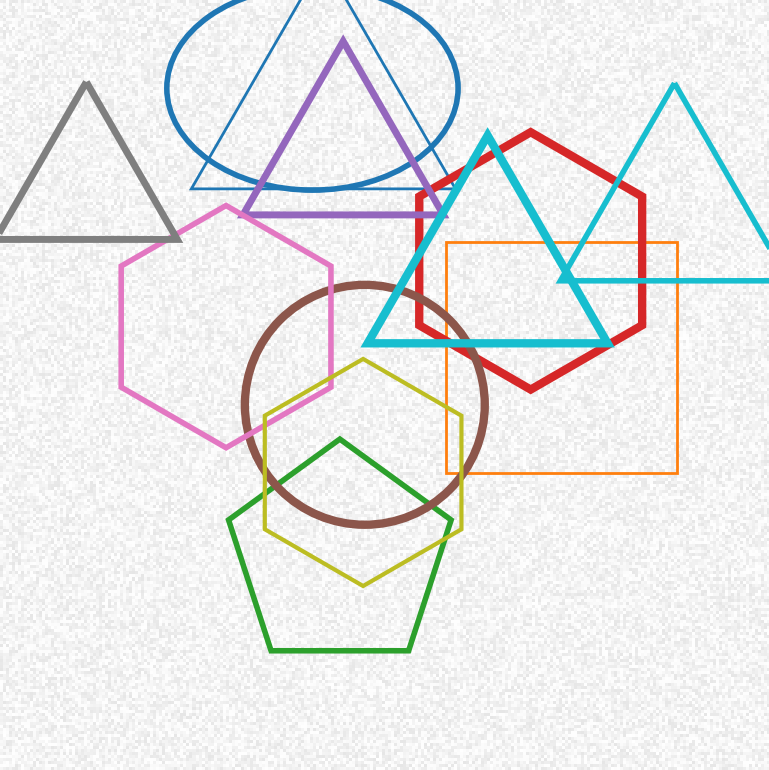[{"shape": "triangle", "thickness": 1, "radius": 0.99, "center": [0.42, 0.854]}, {"shape": "oval", "thickness": 2, "radius": 0.95, "center": [0.406, 0.885]}, {"shape": "square", "thickness": 1, "radius": 0.75, "center": [0.73, 0.536]}, {"shape": "pentagon", "thickness": 2, "radius": 0.76, "center": [0.441, 0.278]}, {"shape": "hexagon", "thickness": 3, "radius": 0.84, "center": [0.689, 0.661]}, {"shape": "triangle", "thickness": 2.5, "radius": 0.75, "center": [0.446, 0.796]}, {"shape": "circle", "thickness": 3, "radius": 0.78, "center": [0.474, 0.474]}, {"shape": "hexagon", "thickness": 2, "radius": 0.79, "center": [0.294, 0.576]}, {"shape": "triangle", "thickness": 2.5, "radius": 0.68, "center": [0.112, 0.757]}, {"shape": "hexagon", "thickness": 1.5, "radius": 0.74, "center": [0.472, 0.386]}, {"shape": "triangle", "thickness": 3, "radius": 0.9, "center": [0.633, 0.644]}, {"shape": "triangle", "thickness": 2, "radius": 0.86, "center": [0.876, 0.721]}]